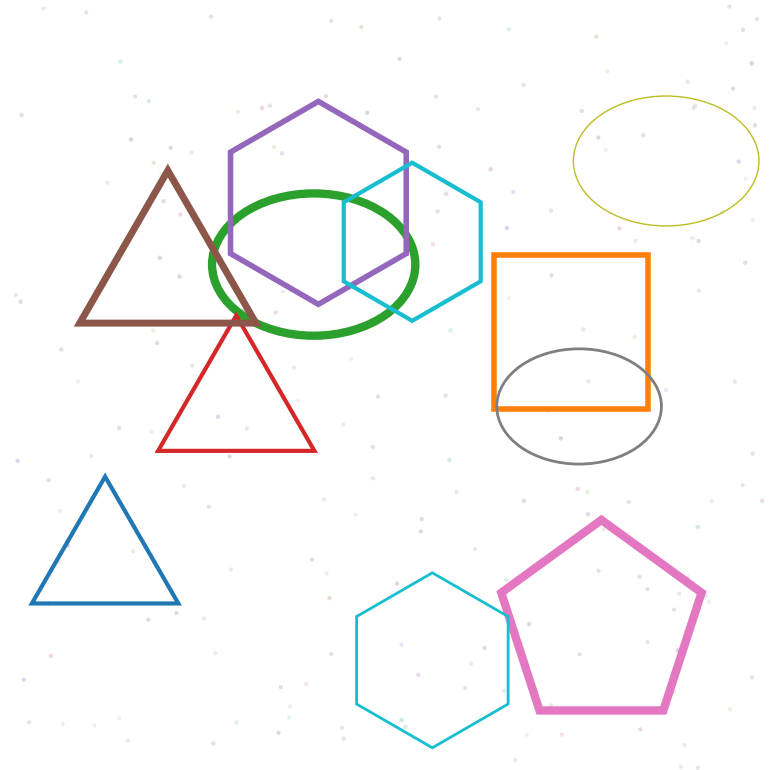[{"shape": "triangle", "thickness": 1.5, "radius": 0.55, "center": [0.137, 0.271]}, {"shape": "square", "thickness": 2, "radius": 0.5, "center": [0.741, 0.568]}, {"shape": "oval", "thickness": 3, "radius": 0.66, "center": [0.407, 0.656]}, {"shape": "triangle", "thickness": 1.5, "radius": 0.59, "center": [0.307, 0.473]}, {"shape": "hexagon", "thickness": 2, "radius": 0.66, "center": [0.413, 0.737]}, {"shape": "triangle", "thickness": 2.5, "radius": 0.66, "center": [0.218, 0.646]}, {"shape": "pentagon", "thickness": 3, "radius": 0.68, "center": [0.781, 0.188]}, {"shape": "oval", "thickness": 1, "radius": 0.53, "center": [0.752, 0.472]}, {"shape": "oval", "thickness": 0.5, "radius": 0.6, "center": [0.865, 0.791]}, {"shape": "hexagon", "thickness": 1, "radius": 0.57, "center": [0.561, 0.142]}, {"shape": "hexagon", "thickness": 1.5, "radius": 0.51, "center": [0.535, 0.686]}]